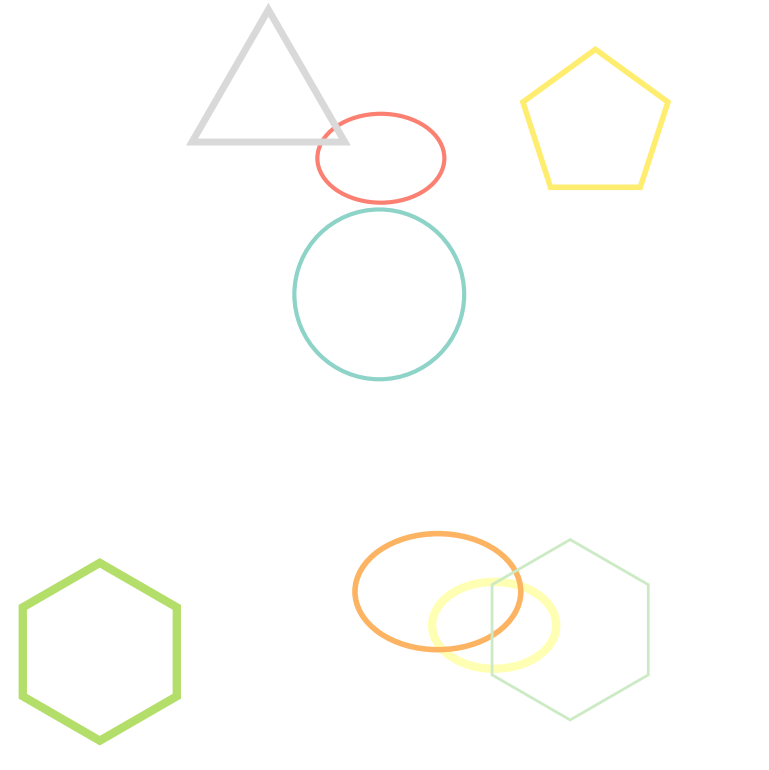[{"shape": "circle", "thickness": 1.5, "radius": 0.55, "center": [0.493, 0.618]}, {"shape": "oval", "thickness": 3, "radius": 0.4, "center": [0.642, 0.188]}, {"shape": "oval", "thickness": 1.5, "radius": 0.41, "center": [0.495, 0.795]}, {"shape": "oval", "thickness": 2, "radius": 0.54, "center": [0.569, 0.232]}, {"shape": "hexagon", "thickness": 3, "radius": 0.58, "center": [0.13, 0.154]}, {"shape": "triangle", "thickness": 2.5, "radius": 0.57, "center": [0.349, 0.873]}, {"shape": "hexagon", "thickness": 1, "radius": 0.59, "center": [0.74, 0.182]}, {"shape": "pentagon", "thickness": 2, "radius": 0.5, "center": [0.773, 0.837]}]